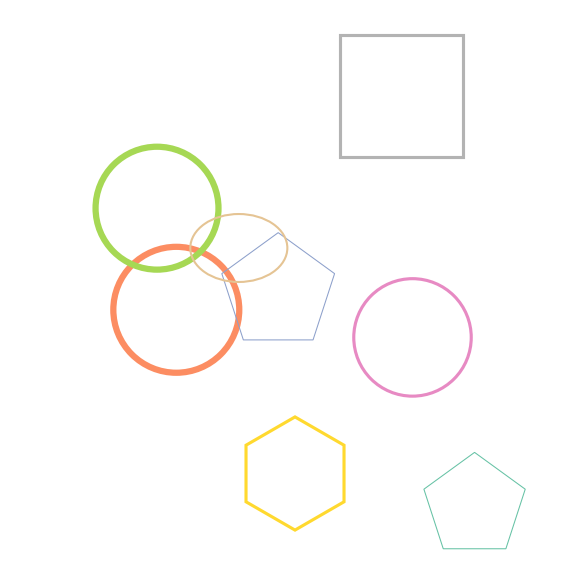[{"shape": "pentagon", "thickness": 0.5, "radius": 0.46, "center": [0.822, 0.124]}, {"shape": "circle", "thickness": 3, "radius": 0.55, "center": [0.305, 0.463]}, {"shape": "pentagon", "thickness": 0.5, "radius": 0.51, "center": [0.482, 0.494]}, {"shape": "circle", "thickness": 1.5, "radius": 0.51, "center": [0.714, 0.415]}, {"shape": "circle", "thickness": 3, "radius": 0.53, "center": [0.272, 0.639]}, {"shape": "hexagon", "thickness": 1.5, "radius": 0.49, "center": [0.511, 0.179]}, {"shape": "oval", "thickness": 1, "radius": 0.42, "center": [0.414, 0.57]}, {"shape": "square", "thickness": 1.5, "radius": 0.53, "center": [0.695, 0.833]}]